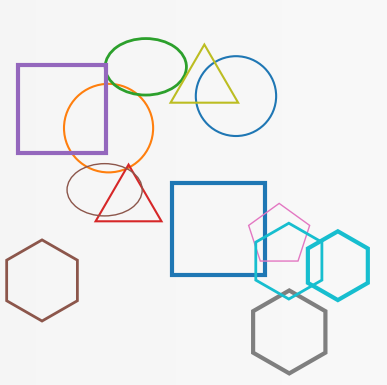[{"shape": "circle", "thickness": 1.5, "radius": 0.52, "center": [0.609, 0.75]}, {"shape": "square", "thickness": 3, "radius": 0.6, "center": [0.565, 0.406]}, {"shape": "circle", "thickness": 1.5, "radius": 0.58, "center": [0.28, 0.667]}, {"shape": "oval", "thickness": 2, "radius": 0.52, "center": [0.376, 0.826]}, {"shape": "triangle", "thickness": 1.5, "radius": 0.49, "center": [0.332, 0.474]}, {"shape": "square", "thickness": 3, "radius": 0.57, "center": [0.16, 0.717]}, {"shape": "oval", "thickness": 1, "radius": 0.48, "center": [0.27, 0.507]}, {"shape": "hexagon", "thickness": 2, "radius": 0.53, "center": [0.108, 0.272]}, {"shape": "pentagon", "thickness": 1, "radius": 0.41, "center": [0.72, 0.389]}, {"shape": "hexagon", "thickness": 3, "radius": 0.54, "center": [0.746, 0.138]}, {"shape": "triangle", "thickness": 1.5, "radius": 0.5, "center": [0.527, 0.784]}, {"shape": "hexagon", "thickness": 2, "radius": 0.49, "center": [0.745, 0.322]}, {"shape": "hexagon", "thickness": 3, "radius": 0.45, "center": [0.872, 0.31]}]